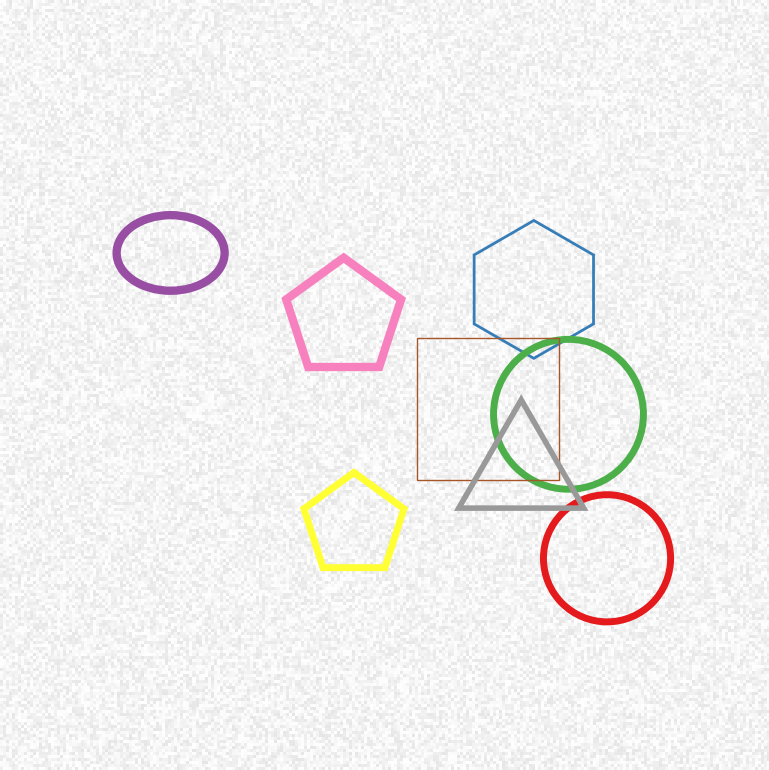[{"shape": "circle", "thickness": 2.5, "radius": 0.41, "center": [0.788, 0.275]}, {"shape": "hexagon", "thickness": 1, "radius": 0.45, "center": [0.693, 0.624]}, {"shape": "circle", "thickness": 2.5, "radius": 0.49, "center": [0.738, 0.462]}, {"shape": "oval", "thickness": 3, "radius": 0.35, "center": [0.222, 0.671]}, {"shape": "pentagon", "thickness": 2.5, "radius": 0.34, "center": [0.46, 0.318]}, {"shape": "square", "thickness": 0.5, "radius": 0.46, "center": [0.634, 0.469]}, {"shape": "pentagon", "thickness": 3, "radius": 0.39, "center": [0.446, 0.587]}, {"shape": "triangle", "thickness": 2, "radius": 0.47, "center": [0.677, 0.387]}]